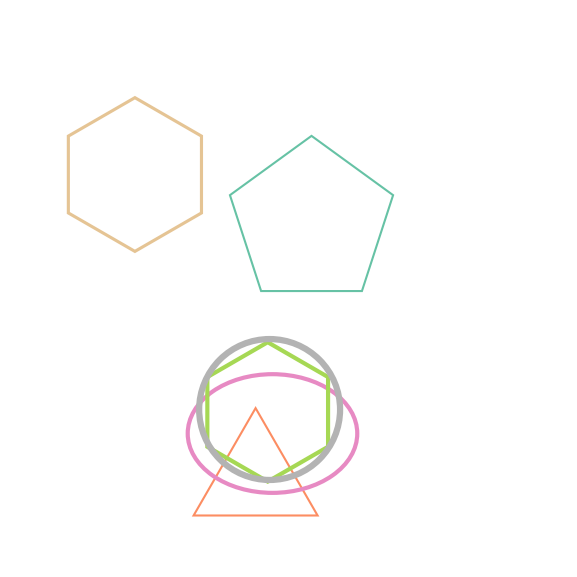[{"shape": "pentagon", "thickness": 1, "radius": 0.74, "center": [0.539, 0.615]}, {"shape": "triangle", "thickness": 1, "radius": 0.62, "center": [0.443, 0.168]}, {"shape": "oval", "thickness": 2, "radius": 0.73, "center": [0.472, 0.248]}, {"shape": "hexagon", "thickness": 2, "radius": 0.6, "center": [0.464, 0.286]}, {"shape": "hexagon", "thickness": 1.5, "radius": 0.67, "center": [0.234, 0.697]}, {"shape": "circle", "thickness": 3, "radius": 0.61, "center": [0.467, 0.29]}]